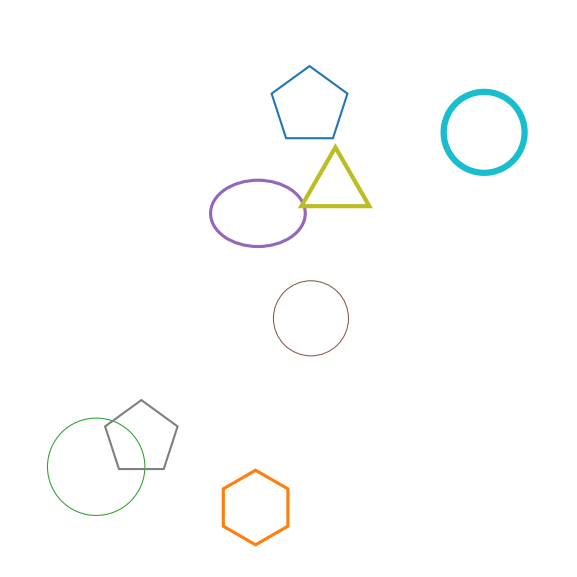[{"shape": "pentagon", "thickness": 1, "radius": 0.35, "center": [0.536, 0.816]}, {"shape": "hexagon", "thickness": 1.5, "radius": 0.32, "center": [0.443, 0.12]}, {"shape": "circle", "thickness": 0.5, "radius": 0.42, "center": [0.167, 0.191]}, {"shape": "oval", "thickness": 1.5, "radius": 0.41, "center": [0.447, 0.63]}, {"shape": "circle", "thickness": 0.5, "radius": 0.33, "center": [0.538, 0.448]}, {"shape": "pentagon", "thickness": 1, "radius": 0.33, "center": [0.245, 0.24]}, {"shape": "triangle", "thickness": 2, "radius": 0.34, "center": [0.581, 0.676]}, {"shape": "circle", "thickness": 3, "radius": 0.35, "center": [0.838, 0.77]}]